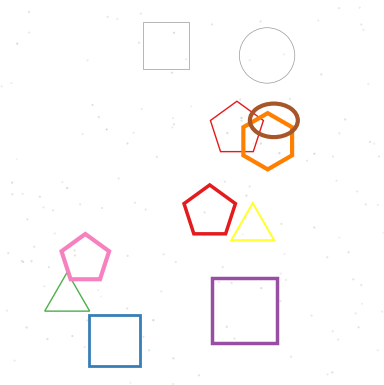[{"shape": "pentagon", "thickness": 1, "radius": 0.36, "center": [0.615, 0.665]}, {"shape": "pentagon", "thickness": 2.5, "radius": 0.35, "center": [0.545, 0.449]}, {"shape": "square", "thickness": 2, "radius": 0.33, "center": [0.297, 0.116]}, {"shape": "triangle", "thickness": 1, "radius": 0.34, "center": [0.175, 0.226]}, {"shape": "square", "thickness": 2.5, "radius": 0.42, "center": [0.635, 0.194]}, {"shape": "hexagon", "thickness": 3, "radius": 0.37, "center": [0.695, 0.633]}, {"shape": "triangle", "thickness": 1.5, "radius": 0.32, "center": [0.656, 0.408]}, {"shape": "oval", "thickness": 3, "radius": 0.31, "center": [0.711, 0.687]}, {"shape": "pentagon", "thickness": 3, "radius": 0.32, "center": [0.222, 0.327]}, {"shape": "square", "thickness": 0.5, "radius": 0.3, "center": [0.431, 0.882]}, {"shape": "circle", "thickness": 0.5, "radius": 0.36, "center": [0.694, 0.856]}]